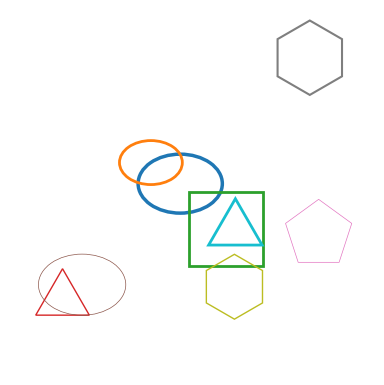[{"shape": "oval", "thickness": 2.5, "radius": 0.55, "center": [0.468, 0.523]}, {"shape": "oval", "thickness": 2, "radius": 0.41, "center": [0.392, 0.578]}, {"shape": "square", "thickness": 2, "radius": 0.48, "center": [0.588, 0.406]}, {"shape": "triangle", "thickness": 1, "radius": 0.4, "center": [0.162, 0.222]}, {"shape": "oval", "thickness": 0.5, "radius": 0.57, "center": [0.213, 0.261]}, {"shape": "pentagon", "thickness": 0.5, "radius": 0.45, "center": [0.828, 0.392]}, {"shape": "hexagon", "thickness": 1.5, "radius": 0.48, "center": [0.805, 0.85]}, {"shape": "hexagon", "thickness": 1, "radius": 0.42, "center": [0.609, 0.255]}, {"shape": "triangle", "thickness": 2, "radius": 0.4, "center": [0.611, 0.404]}]